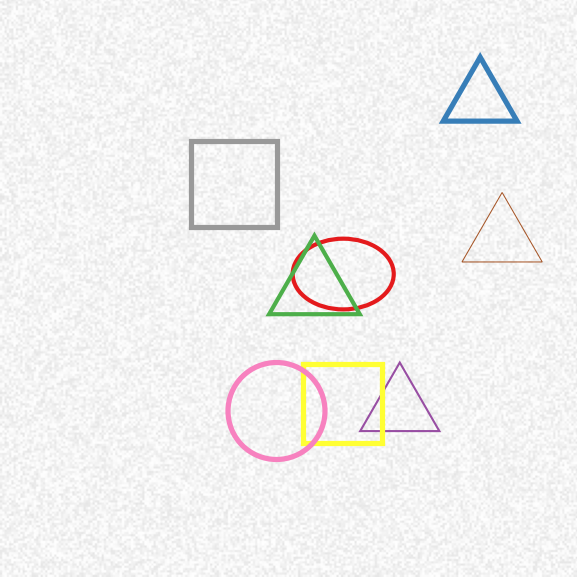[{"shape": "oval", "thickness": 2, "radius": 0.44, "center": [0.594, 0.525]}, {"shape": "triangle", "thickness": 2.5, "radius": 0.37, "center": [0.831, 0.826]}, {"shape": "triangle", "thickness": 2, "radius": 0.45, "center": [0.544, 0.5]}, {"shape": "triangle", "thickness": 1, "radius": 0.4, "center": [0.692, 0.292]}, {"shape": "square", "thickness": 2.5, "radius": 0.34, "center": [0.594, 0.301]}, {"shape": "triangle", "thickness": 0.5, "radius": 0.4, "center": [0.869, 0.586]}, {"shape": "circle", "thickness": 2.5, "radius": 0.42, "center": [0.479, 0.287]}, {"shape": "square", "thickness": 2.5, "radius": 0.37, "center": [0.405, 0.68]}]